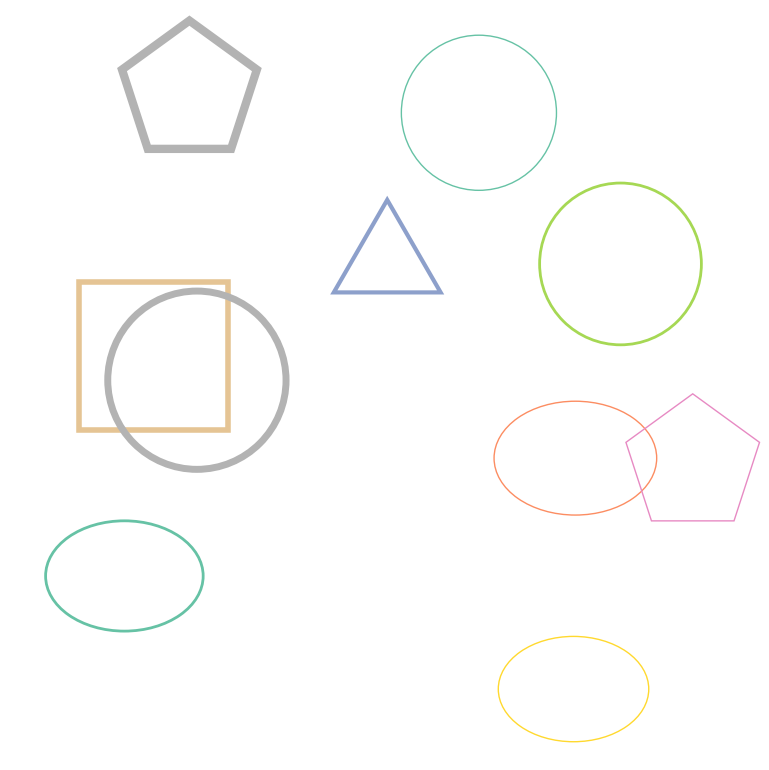[{"shape": "circle", "thickness": 0.5, "radius": 0.5, "center": [0.622, 0.854]}, {"shape": "oval", "thickness": 1, "radius": 0.51, "center": [0.162, 0.252]}, {"shape": "oval", "thickness": 0.5, "radius": 0.53, "center": [0.747, 0.405]}, {"shape": "triangle", "thickness": 1.5, "radius": 0.4, "center": [0.503, 0.66]}, {"shape": "pentagon", "thickness": 0.5, "radius": 0.46, "center": [0.9, 0.397]}, {"shape": "circle", "thickness": 1, "radius": 0.53, "center": [0.806, 0.657]}, {"shape": "oval", "thickness": 0.5, "radius": 0.49, "center": [0.745, 0.105]}, {"shape": "square", "thickness": 2, "radius": 0.48, "center": [0.199, 0.537]}, {"shape": "pentagon", "thickness": 3, "radius": 0.46, "center": [0.246, 0.881]}, {"shape": "circle", "thickness": 2.5, "radius": 0.58, "center": [0.256, 0.506]}]